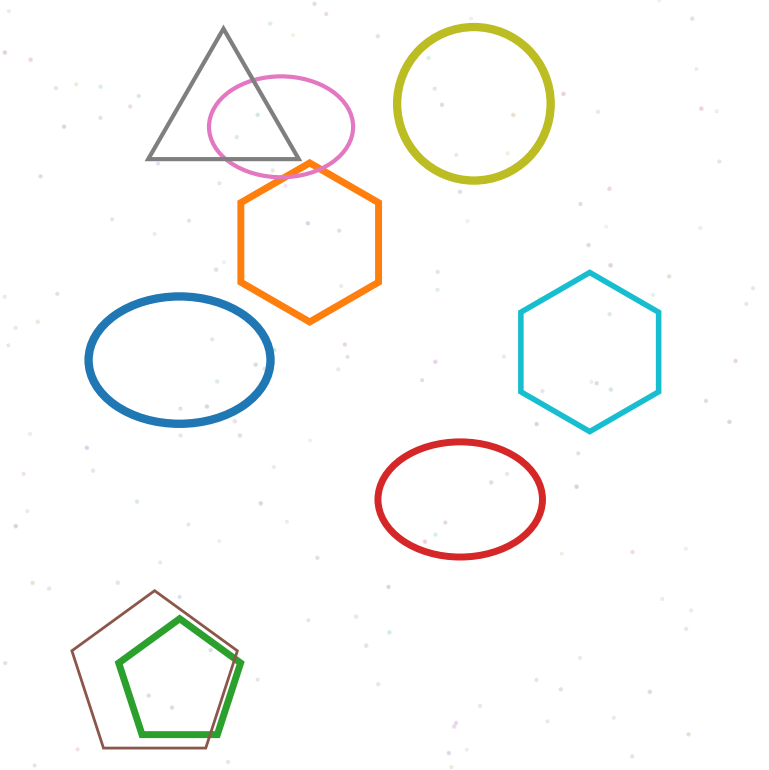[{"shape": "oval", "thickness": 3, "radius": 0.59, "center": [0.233, 0.532]}, {"shape": "hexagon", "thickness": 2.5, "radius": 0.52, "center": [0.402, 0.685]}, {"shape": "pentagon", "thickness": 2.5, "radius": 0.42, "center": [0.233, 0.113]}, {"shape": "oval", "thickness": 2.5, "radius": 0.53, "center": [0.598, 0.351]}, {"shape": "pentagon", "thickness": 1, "radius": 0.56, "center": [0.201, 0.12]}, {"shape": "oval", "thickness": 1.5, "radius": 0.47, "center": [0.365, 0.835]}, {"shape": "triangle", "thickness": 1.5, "radius": 0.56, "center": [0.29, 0.85]}, {"shape": "circle", "thickness": 3, "radius": 0.5, "center": [0.615, 0.865]}, {"shape": "hexagon", "thickness": 2, "radius": 0.52, "center": [0.766, 0.543]}]